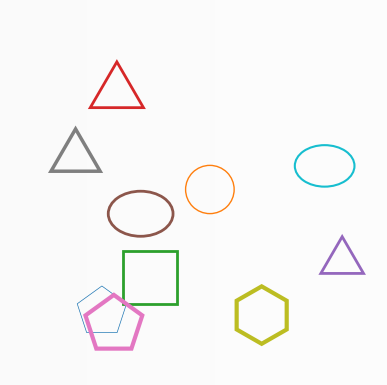[{"shape": "pentagon", "thickness": 0.5, "radius": 0.33, "center": [0.263, 0.19]}, {"shape": "circle", "thickness": 1, "radius": 0.31, "center": [0.542, 0.508]}, {"shape": "square", "thickness": 2, "radius": 0.35, "center": [0.386, 0.278]}, {"shape": "triangle", "thickness": 2, "radius": 0.4, "center": [0.302, 0.76]}, {"shape": "triangle", "thickness": 2, "radius": 0.32, "center": [0.883, 0.322]}, {"shape": "oval", "thickness": 2, "radius": 0.42, "center": [0.363, 0.445]}, {"shape": "pentagon", "thickness": 3, "radius": 0.39, "center": [0.294, 0.157]}, {"shape": "triangle", "thickness": 2.5, "radius": 0.37, "center": [0.195, 0.592]}, {"shape": "hexagon", "thickness": 3, "radius": 0.37, "center": [0.675, 0.182]}, {"shape": "oval", "thickness": 1.5, "radius": 0.38, "center": [0.838, 0.569]}]